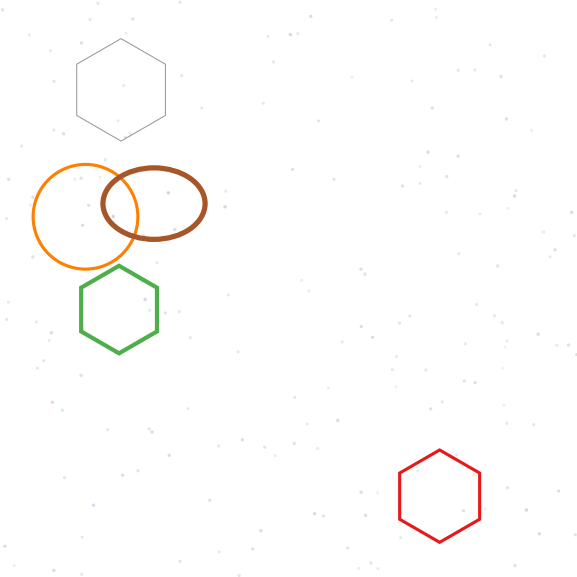[{"shape": "hexagon", "thickness": 1.5, "radius": 0.4, "center": [0.761, 0.14]}, {"shape": "hexagon", "thickness": 2, "radius": 0.38, "center": [0.206, 0.463]}, {"shape": "circle", "thickness": 1.5, "radius": 0.45, "center": [0.148, 0.624]}, {"shape": "oval", "thickness": 2.5, "radius": 0.44, "center": [0.267, 0.647]}, {"shape": "hexagon", "thickness": 0.5, "radius": 0.44, "center": [0.21, 0.844]}]